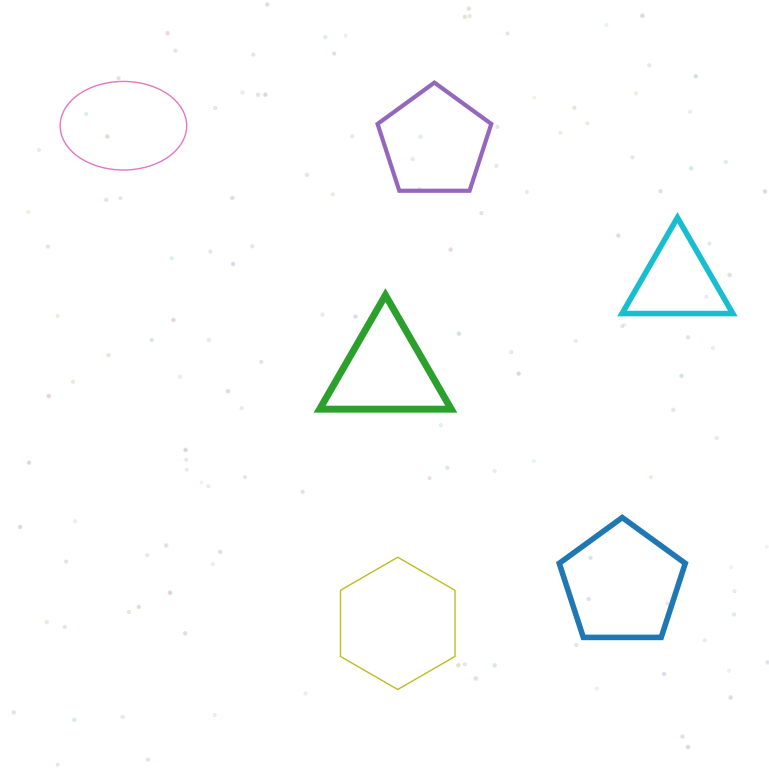[{"shape": "pentagon", "thickness": 2, "radius": 0.43, "center": [0.808, 0.242]}, {"shape": "triangle", "thickness": 2.5, "radius": 0.49, "center": [0.501, 0.518]}, {"shape": "pentagon", "thickness": 1.5, "radius": 0.39, "center": [0.564, 0.815]}, {"shape": "oval", "thickness": 0.5, "radius": 0.41, "center": [0.16, 0.837]}, {"shape": "hexagon", "thickness": 0.5, "radius": 0.43, "center": [0.517, 0.19]}, {"shape": "triangle", "thickness": 2, "radius": 0.42, "center": [0.88, 0.634]}]